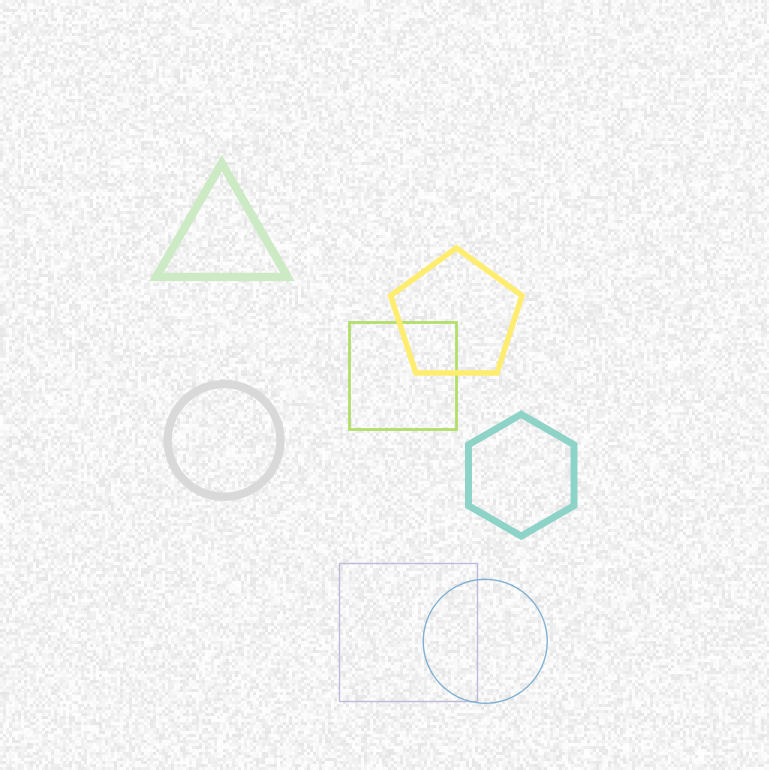[{"shape": "hexagon", "thickness": 2.5, "radius": 0.4, "center": [0.677, 0.383]}, {"shape": "square", "thickness": 0.5, "radius": 0.45, "center": [0.53, 0.179]}, {"shape": "circle", "thickness": 0.5, "radius": 0.4, "center": [0.63, 0.167]}, {"shape": "square", "thickness": 1, "radius": 0.35, "center": [0.522, 0.513]}, {"shape": "circle", "thickness": 3, "radius": 0.37, "center": [0.291, 0.428]}, {"shape": "triangle", "thickness": 3, "radius": 0.49, "center": [0.288, 0.69]}, {"shape": "pentagon", "thickness": 2, "radius": 0.45, "center": [0.593, 0.588]}]